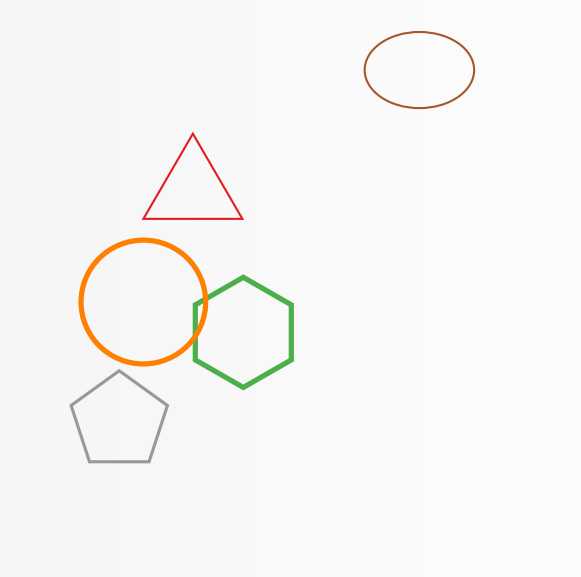[{"shape": "triangle", "thickness": 1, "radius": 0.49, "center": [0.332, 0.669]}, {"shape": "hexagon", "thickness": 2.5, "radius": 0.48, "center": [0.419, 0.424]}, {"shape": "circle", "thickness": 2.5, "radius": 0.54, "center": [0.247, 0.476]}, {"shape": "oval", "thickness": 1, "radius": 0.47, "center": [0.722, 0.878]}, {"shape": "pentagon", "thickness": 1.5, "radius": 0.44, "center": [0.205, 0.27]}]